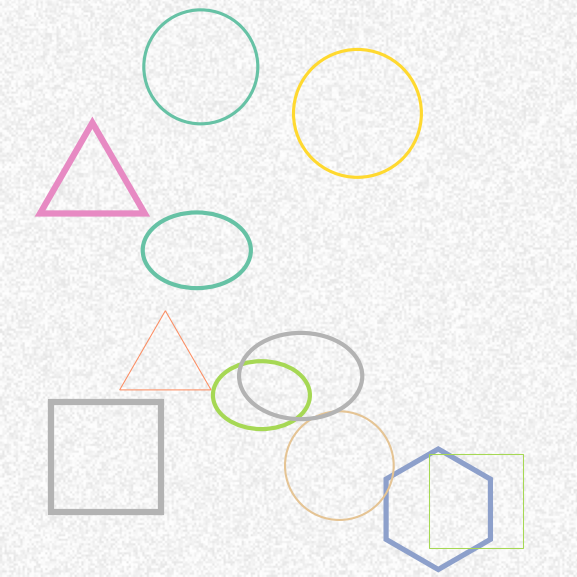[{"shape": "oval", "thickness": 2, "radius": 0.47, "center": [0.341, 0.566]}, {"shape": "circle", "thickness": 1.5, "radius": 0.49, "center": [0.348, 0.883]}, {"shape": "triangle", "thickness": 0.5, "radius": 0.46, "center": [0.286, 0.37]}, {"shape": "hexagon", "thickness": 2.5, "radius": 0.52, "center": [0.759, 0.117]}, {"shape": "triangle", "thickness": 3, "radius": 0.52, "center": [0.16, 0.682]}, {"shape": "square", "thickness": 0.5, "radius": 0.41, "center": [0.825, 0.132]}, {"shape": "oval", "thickness": 2, "radius": 0.42, "center": [0.453, 0.315]}, {"shape": "circle", "thickness": 1.5, "radius": 0.55, "center": [0.619, 0.803]}, {"shape": "circle", "thickness": 1, "radius": 0.47, "center": [0.588, 0.193]}, {"shape": "oval", "thickness": 2, "radius": 0.53, "center": [0.521, 0.348]}, {"shape": "square", "thickness": 3, "radius": 0.48, "center": [0.184, 0.207]}]